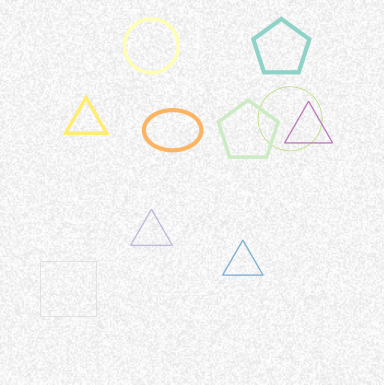[{"shape": "pentagon", "thickness": 3, "radius": 0.38, "center": [0.731, 0.874]}, {"shape": "circle", "thickness": 2.5, "radius": 0.35, "center": [0.393, 0.881]}, {"shape": "triangle", "thickness": 1, "radius": 0.31, "center": [0.394, 0.394]}, {"shape": "triangle", "thickness": 1, "radius": 0.3, "center": [0.631, 0.316]}, {"shape": "oval", "thickness": 3, "radius": 0.37, "center": [0.448, 0.662]}, {"shape": "circle", "thickness": 0.5, "radius": 0.42, "center": [0.753, 0.691]}, {"shape": "square", "thickness": 0.5, "radius": 0.36, "center": [0.176, 0.25]}, {"shape": "triangle", "thickness": 1, "radius": 0.36, "center": [0.802, 0.665]}, {"shape": "pentagon", "thickness": 2.5, "radius": 0.41, "center": [0.645, 0.658]}, {"shape": "triangle", "thickness": 2.5, "radius": 0.31, "center": [0.224, 0.685]}]